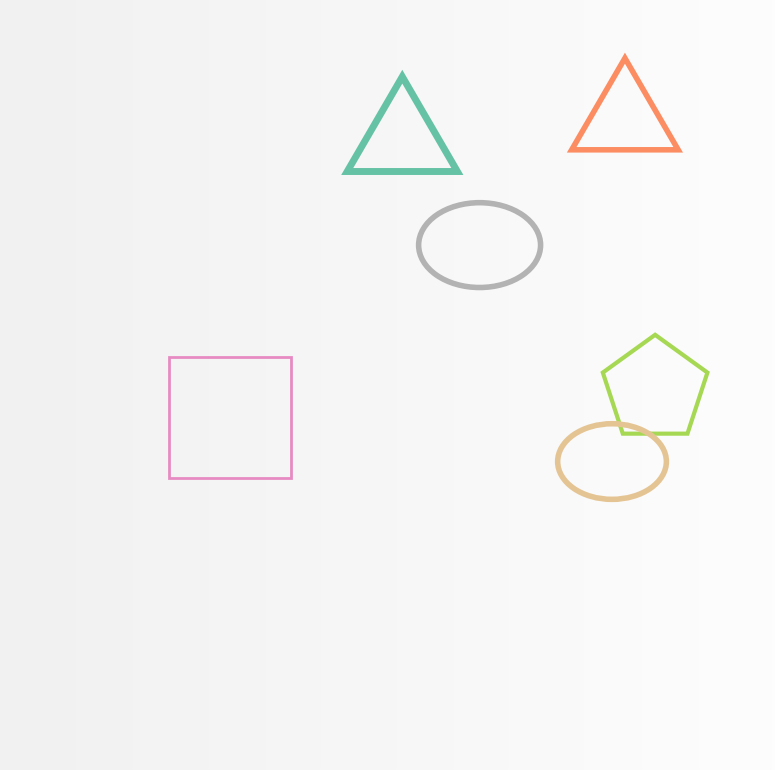[{"shape": "triangle", "thickness": 2.5, "radius": 0.41, "center": [0.519, 0.818]}, {"shape": "triangle", "thickness": 2, "radius": 0.4, "center": [0.806, 0.845]}, {"shape": "square", "thickness": 1, "radius": 0.39, "center": [0.296, 0.458]}, {"shape": "pentagon", "thickness": 1.5, "radius": 0.35, "center": [0.845, 0.494]}, {"shape": "oval", "thickness": 2, "radius": 0.35, "center": [0.79, 0.401]}, {"shape": "oval", "thickness": 2, "radius": 0.39, "center": [0.619, 0.682]}]